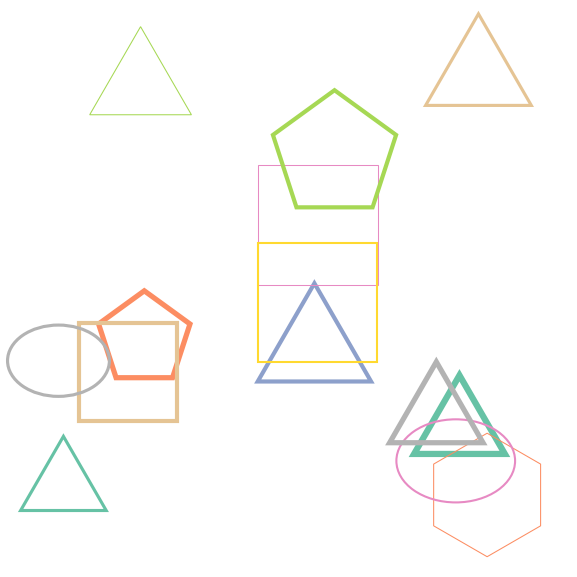[{"shape": "triangle", "thickness": 3, "radius": 0.45, "center": [0.796, 0.258]}, {"shape": "triangle", "thickness": 1.5, "radius": 0.43, "center": [0.11, 0.158]}, {"shape": "hexagon", "thickness": 0.5, "radius": 0.53, "center": [0.844, 0.142]}, {"shape": "pentagon", "thickness": 2.5, "radius": 0.42, "center": [0.25, 0.412]}, {"shape": "triangle", "thickness": 2, "radius": 0.57, "center": [0.544, 0.395]}, {"shape": "square", "thickness": 0.5, "radius": 0.52, "center": [0.55, 0.61]}, {"shape": "oval", "thickness": 1, "radius": 0.51, "center": [0.789, 0.201]}, {"shape": "pentagon", "thickness": 2, "radius": 0.56, "center": [0.579, 0.731]}, {"shape": "triangle", "thickness": 0.5, "radius": 0.51, "center": [0.243, 0.851]}, {"shape": "square", "thickness": 1, "radius": 0.51, "center": [0.55, 0.476]}, {"shape": "square", "thickness": 2, "radius": 0.42, "center": [0.222, 0.355]}, {"shape": "triangle", "thickness": 1.5, "radius": 0.53, "center": [0.828, 0.869]}, {"shape": "oval", "thickness": 1.5, "radius": 0.44, "center": [0.101, 0.375]}, {"shape": "triangle", "thickness": 2.5, "radius": 0.47, "center": [0.756, 0.279]}]